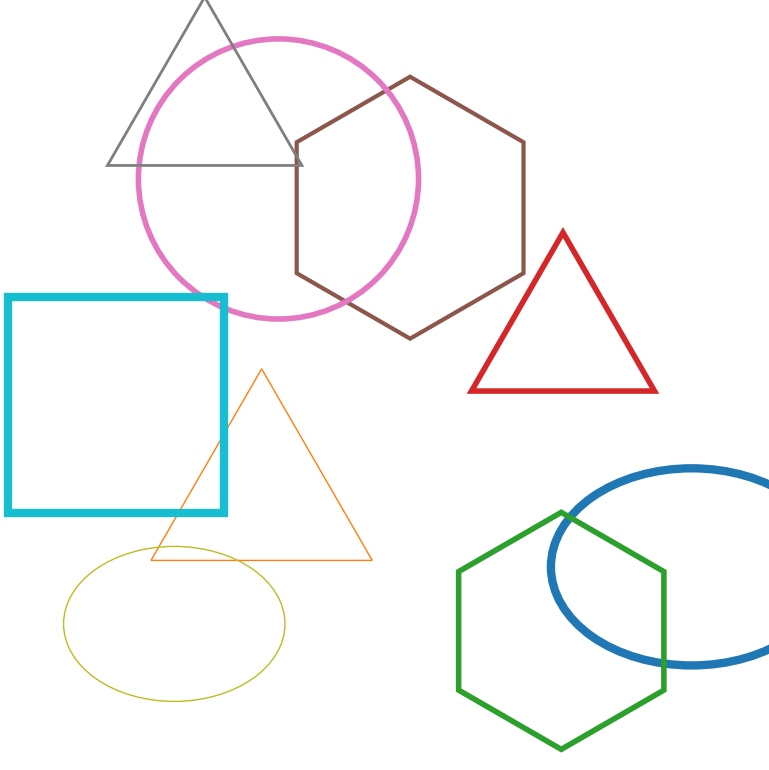[{"shape": "oval", "thickness": 3, "radius": 0.91, "center": [0.898, 0.264]}, {"shape": "triangle", "thickness": 0.5, "radius": 0.83, "center": [0.34, 0.355]}, {"shape": "hexagon", "thickness": 2, "radius": 0.77, "center": [0.729, 0.181]}, {"shape": "triangle", "thickness": 2, "radius": 0.69, "center": [0.731, 0.561]}, {"shape": "hexagon", "thickness": 1.5, "radius": 0.85, "center": [0.533, 0.73]}, {"shape": "circle", "thickness": 2, "radius": 0.91, "center": [0.362, 0.768]}, {"shape": "triangle", "thickness": 1, "radius": 0.73, "center": [0.266, 0.858]}, {"shape": "oval", "thickness": 0.5, "radius": 0.72, "center": [0.226, 0.19]}, {"shape": "square", "thickness": 3, "radius": 0.7, "center": [0.151, 0.474]}]